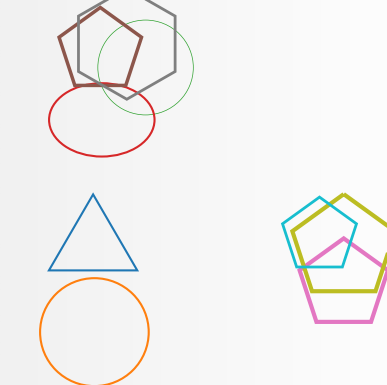[{"shape": "triangle", "thickness": 1.5, "radius": 0.66, "center": [0.24, 0.363]}, {"shape": "circle", "thickness": 1.5, "radius": 0.7, "center": [0.244, 0.137]}, {"shape": "circle", "thickness": 0.5, "radius": 0.62, "center": [0.376, 0.825]}, {"shape": "oval", "thickness": 1.5, "radius": 0.68, "center": [0.263, 0.689]}, {"shape": "pentagon", "thickness": 2.5, "radius": 0.56, "center": [0.259, 0.869]}, {"shape": "pentagon", "thickness": 3, "radius": 0.6, "center": [0.887, 0.261]}, {"shape": "hexagon", "thickness": 2, "radius": 0.72, "center": [0.327, 0.886]}, {"shape": "pentagon", "thickness": 3, "radius": 0.7, "center": [0.887, 0.356]}, {"shape": "pentagon", "thickness": 2, "radius": 0.5, "center": [0.825, 0.388]}]